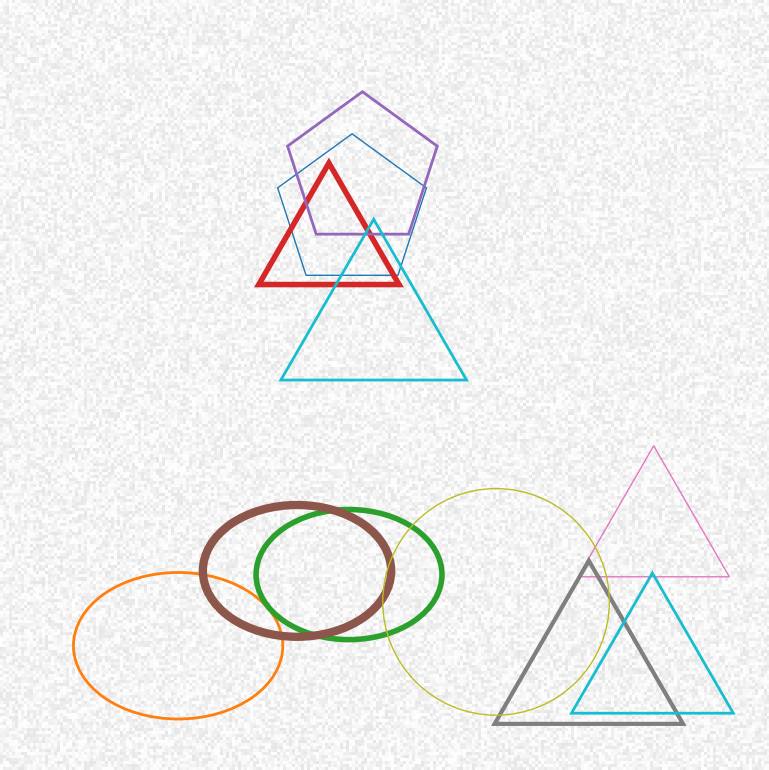[{"shape": "pentagon", "thickness": 0.5, "radius": 0.51, "center": [0.457, 0.725]}, {"shape": "oval", "thickness": 1, "radius": 0.68, "center": [0.231, 0.161]}, {"shape": "oval", "thickness": 2, "radius": 0.6, "center": [0.453, 0.254]}, {"shape": "triangle", "thickness": 2, "radius": 0.53, "center": [0.427, 0.683]}, {"shape": "pentagon", "thickness": 1, "radius": 0.51, "center": [0.471, 0.779]}, {"shape": "oval", "thickness": 3, "radius": 0.61, "center": [0.386, 0.259]}, {"shape": "triangle", "thickness": 0.5, "radius": 0.57, "center": [0.849, 0.308]}, {"shape": "triangle", "thickness": 1.5, "radius": 0.71, "center": [0.765, 0.131]}, {"shape": "circle", "thickness": 0.5, "radius": 0.74, "center": [0.644, 0.218]}, {"shape": "triangle", "thickness": 1, "radius": 0.61, "center": [0.847, 0.134]}, {"shape": "triangle", "thickness": 1, "radius": 0.7, "center": [0.485, 0.576]}]